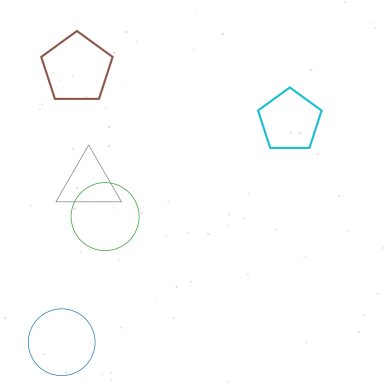[{"shape": "circle", "thickness": 0.5, "radius": 0.43, "center": [0.16, 0.111]}, {"shape": "circle", "thickness": 0.5, "radius": 0.44, "center": [0.273, 0.437]}, {"shape": "pentagon", "thickness": 1.5, "radius": 0.49, "center": [0.2, 0.822]}, {"shape": "triangle", "thickness": 0.5, "radius": 0.49, "center": [0.23, 0.525]}, {"shape": "pentagon", "thickness": 1.5, "radius": 0.43, "center": [0.753, 0.686]}]